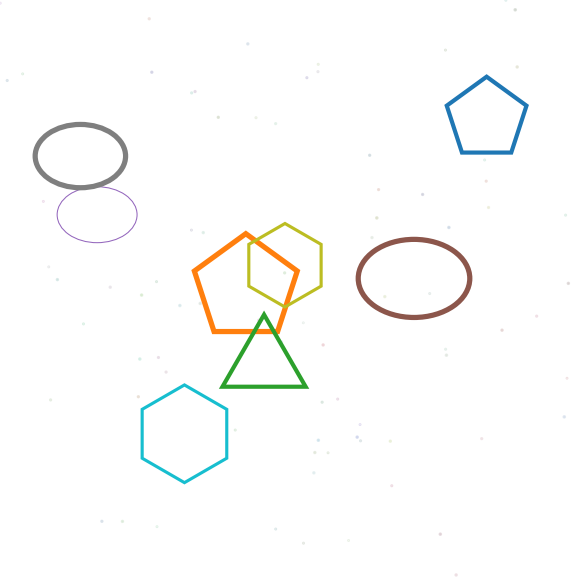[{"shape": "pentagon", "thickness": 2, "radius": 0.36, "center": [0.843, 0.794]}, {"shape": "pentagon", "thickness": 2.5, "radius": 0.47, "center": [0.426, 0.501]}, {"shape": "triangle", "thickness": 2, "radius": 0.42, "center": [0.457, 0.371]}, {"shape": "oval", "thickness": 0.5, "radius": 0.35, "center": [0.168, 0.627]}, {"shape": "oval", "thickness": 2.5, "radius": 0.48, "center": [0.717, 0.517]}, {"shape": "oval", "thickness": 2.5, "radius": 0.39, "center": [0.139, 0.729]}, {"shape": "hexagon", "thickness": 1.5, "radius": 0.36, "center": [0.493, 0.54]}, {"shape": "hexagon", "thickness": 1.5, "radius": 0.42, "center": [0.319, 0.248]}]